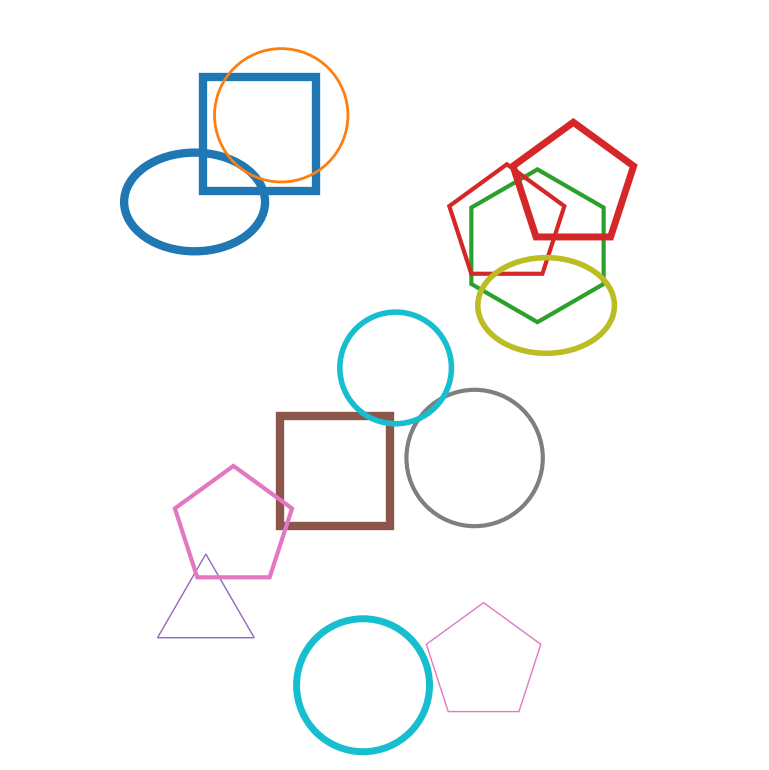[{"shape": "square", "thickness": 3, "radius": 0.37, "center": [0.337, 0.826]}, {"shape": "oval", "thickness": 3, "radius": 0.46, "center": [0.253, 0.738]}, {"shape": "circle", "thickness": 1, "radius": 0.43, "center": [0.365, 0.85]}, {"shape": "hexagon", "thickness": 1.5, "radius": 0.5, "center": [0.698, 0.681]}, {"shape": "pentagon", "thickness": 2.5, "radius": 0.41, "center": [0.745, 0.759]}, {"shape": "pentagon", "thickness": 1.5, "radius": 0.39, "center": [0.658, 0.708]}, {"shape": "triangle", "thickness": 0.5, "radius": 0.36, "center": [0.267, 0.208]}, {"shape": "square", "thickness": 3, "radius": 0.36, "center": [0.435, 0.388]}, {"shape": "pentagon", "thickness": 1.5, "radius": 0.4, "center": [0.303, 0.315]}, {"shape": "pentagon", "thickness": 0.5, "radius": 0.39, "center": [0.628, 0.139]}, {"shape": "circle", "thickness": 1.5, "radius": 0.44, "center": [0.616, 0.405]}, {"shape": "oval", "thickness": 2, "radius": 0.44, "center": [0.709, 0.603]}, {"shape": "circle", "thickness": 2.5, "radius": 0.43, "center": [0.471, 0.11]}, {"shape": "circle", "thickness": 2, "radius": 0.36, "center": [0.514, 0.522]}]